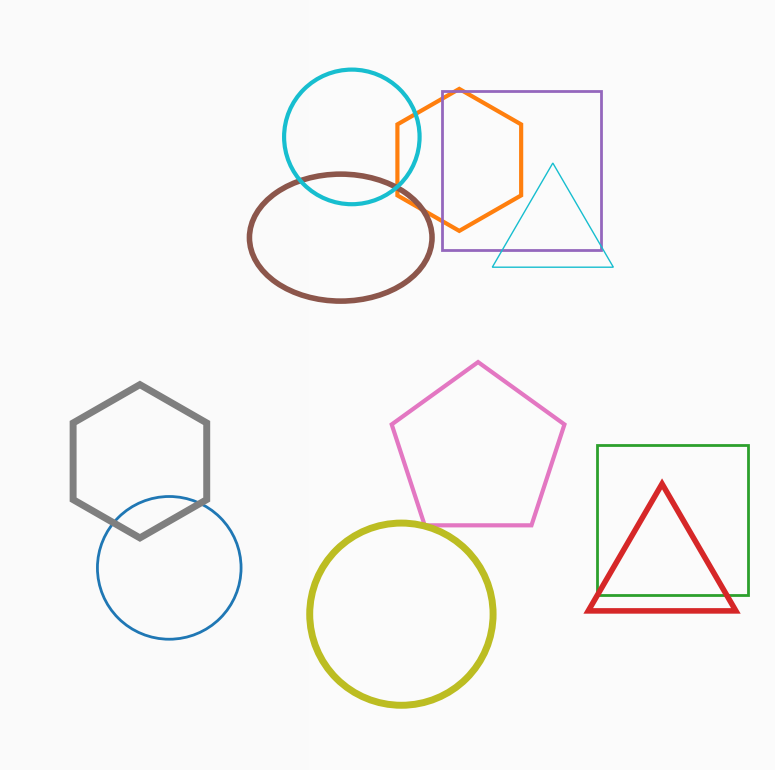[{"shape": "circle", "thickness": 1, "radius": 0.46, "center": [0.218, 0.263]}, {"shape": "hexagon", "thickness": 1.5, "radius": 0.46, "center": [0.593, 0.792]}, {"shape": "square", "thickness": 1, "radius": 0.49, "center": [0.868, 0.325]}, {"shape": "triangle", "thickness": 2, "radius": 0.55, "center": [0.854, 0.262]}, {"shape": "square", "thickness": 1, "radius": 0.51, "center": [0.672, 0.779]}, {"shape": "oval", "thickness": 2, "radius": 0.59, "center": [0.44, 0.691]}, {"shape": "pentagon", "thickness": 1.5, "radius": 0.59, "center": [0.617, 0.413]}, {"shape": "hexagon", "thickness": 2.5, "radius": 0.5, "center": [0.181, 0.401]}, {"shape": "circle", "thickness": 2.5, "radius": 0.59, "center": [0.518, 0.202]}, {"shape": "circle", "thickness": 1.5, "radius": 0.44, "center": [0.454, 0.822]}, {"shape": "triangle", "thickness": 0.5, "radius": 0.45, "center": [0.713, 0.698]}]